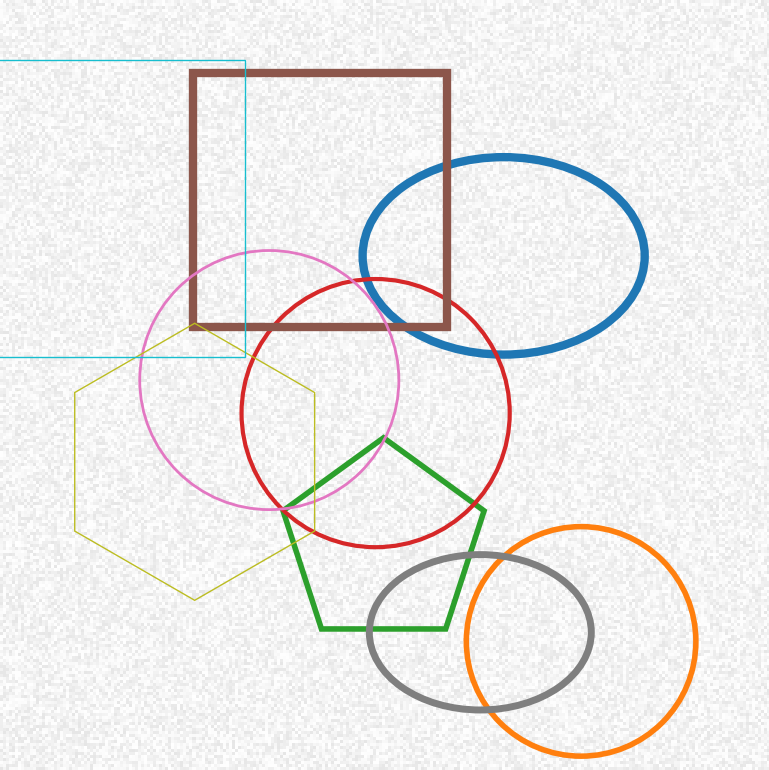[{"shape": "oval", "thickness": 3, "radius": 0.92, "center": [0.654, 0.668]}, {"shape": "circle", "thickness": 2, "radius": 0.75, "center": [0.755, 0.167]}, {"shape": "pentagon", "thickness": 2, "radius": 0.69, "center": [0.498, 0.294]}, {"shape": "circle", "thickness": 1.5, "radius": 0.87, "center": [0.488, 0.463]}, {"shape": "square", "thickness": 3, "radius": 0.82, "center": [0.416, 0.74]}, {"shape": "circle", "thickness": 1, "radius": 0.84, "center": [0.35, 0.506]}, {"shape": "oval", "thickness": 2.5, "radius": 0.72, "center": [0.624, 0.179]}, {"shape": "hexagon", "thickness": 0.5, "radius": 0.9, "center": [0.253, 0.4]}, {"shape": "square", "thickness": 0.5, "radius": 0.97, "center": [0.124, 0.729]}]